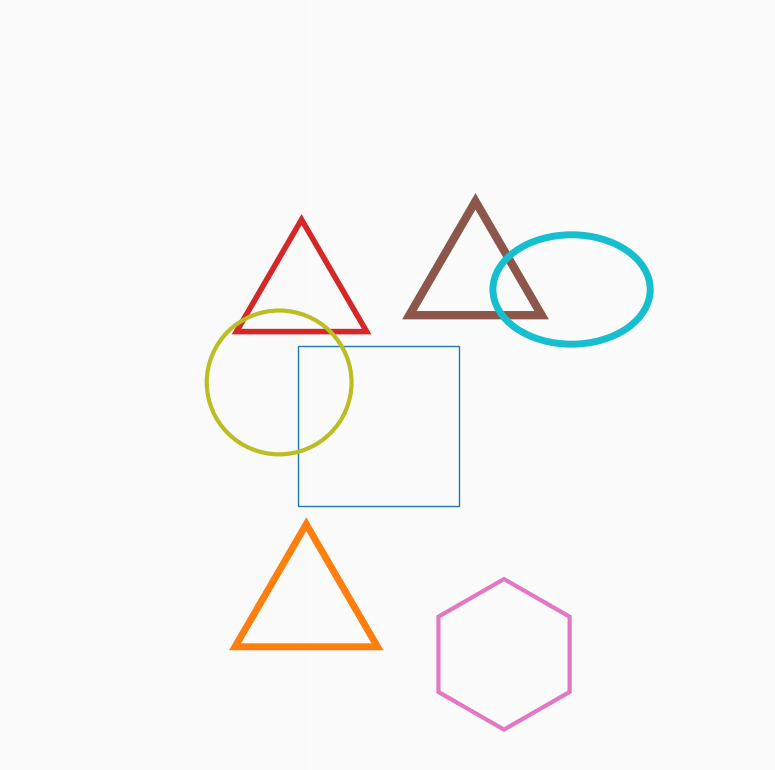[{"shape": "square", "thickness": 0.5, "radius": 0.52, "center": [0.489, 0.447]}, {"shape": "triangle", "thickness": 2.5, "radius": 0.53, "center": [0.395, 0.213]}, {"shape": "triangle", "thickness": 2, "radius": 0.49, "center": [0.389, 0.618]}, {"shape": "triangle", "thickness": 3, "radius": 0.49, "center": [0.614, 0.64]}, {"shape": "hexagon", "thickness": 1.5, "radius": 0.49, "center": [0.65, 0.15]}, {"shape": "circle", "thickness": 1.5, "radius": 0.47, "center": [0.36, 0.503]}, {"shape": "oval", "thickness": 2.5, "radius": 0.51, "center": [0.738, 0.624]}]